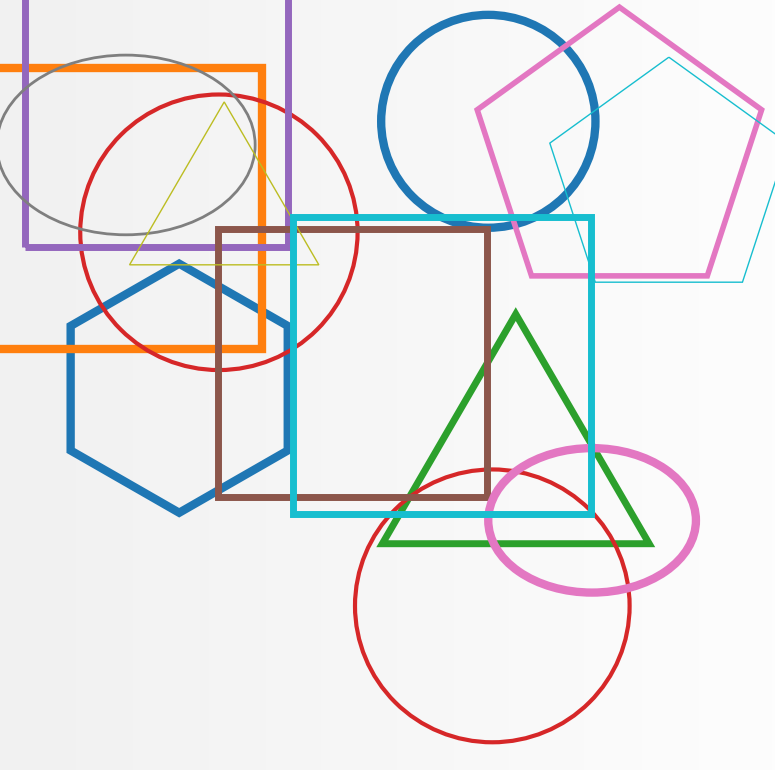[{"shape": "circle", "thickness": 3, "radius": 0.69, "center": [0.63, 0.842]}, {"shape": "hexagon", "thickness": 3, "radius": 0.81, "center": [0.231, 0.496]}, {"shape": "square", "thickness": 3, "radius": 0.91, "center": [0.156, 0.729]}, {"shape": "triangle", "thickness": 2.5, "radius": 0.99, "center": [0.665, 0.393]}, {"shape": "circle", "thickness": 1.5, "radius": 0.89, "center": [0.282, 0.698]}, {"shape": "circle", "thickness": 1.5, "radius": 0.89, "center": [0.635, 0.213]}, {"shape": "square", "thickness": 2.5, "radius": 0.85, "center": [0.202, 0.848]}, {"shape": "square", "thickness": 2.5, "radius": 0.87, "center": [0.455, 0.529]}, {"shape": "oval", "thickness": 3, "radius": 0.67, "center": [0.764, 0.324]}, {"shape": "pentagon", "thickness": 2, "radius": 0.96, "center": [0.799, 0.798]}, {"shape": "oval", "thickness": 1, "radius": 0.83, "center": [0.163, 0.812]}, {"shape": "triangle", "thickness": 0.5, "radius": 0.71, "center": [0.289, 0.727]}, {"shape": "square", "thickness": 2.5, "radius": 0.96, "center": [0.57, 0.526]}, {"shape": "pentagon", "thickness": 0.5, "radius": 0.81, "center": [0.863, 0.764]}]